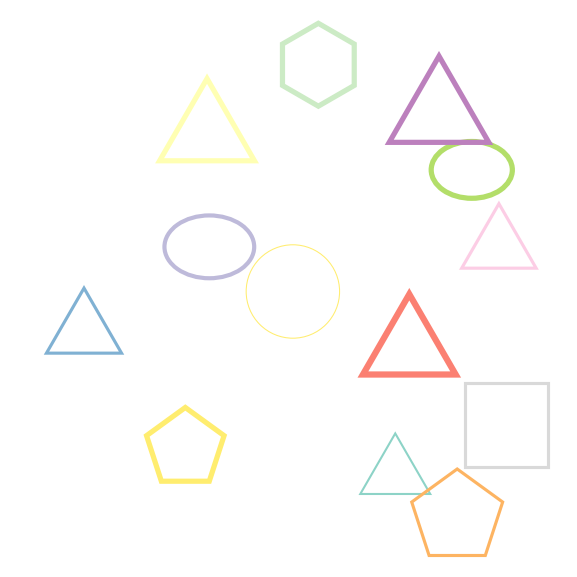[{"shape": "triangle", "thickness": 1, "radius": 0.35, "center": [0.684, 0.179]}, {"shape": "triangle", "thickness": 2.5, "radius": 0.47, "center": [0.359, 0.768]}, {"shape": "oval", "thickness": 2, "radius": 0.39, "center": [0.362, 0.572]}, {"shape": "triangle", "thickness": 3, "radius": 0.46, "center": [0.709, 0.397]}, {"shape": "triangle", "thickness": 1.5, "radius": 0.38, "center": [0.145, 0.425]}, {"shape": "pentagon", "thickness": 1.5, "radius": 0.41, "center": [0.792, 0.104]}, {"shape": "oval", "thickness": 2.5, "radius": 0.35, "center": [0.817, 0.705]}, {"shape": "triangle", "thickness": 1.5, "radius": 0.37, "center": [0.864, 0.572]}, {"shape": "square", "thickness": 1.5, "radius": 0.36, "center": [0.877, 0.263]}, {"shape": "triangle", "thickness": 2.5, "radius": 0.5, "center": [0.76, 0.802]}, {"shape": "hexagon", "thickness": 2.5, "radius": 0.36, "center": [0.551, 0.887]}, {"shape": "circle", "thickness": 0.5, "radius": 0.4, "center": [0.507, 0.494]}, {"shape": "pentagon", "thickness": 2.5, "radius": 0.35, "center": [0.321, 0.223]}]